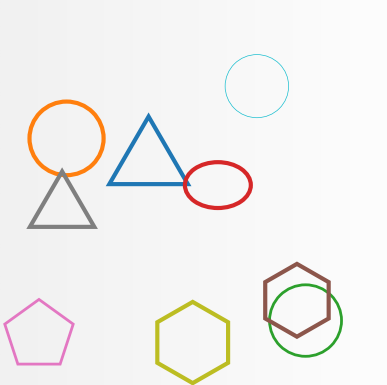[{"shape": "triangle", "thickness": 3, "radius": 0.58, "center": [0.383, 0.58]}, {"shape": "circle", "thickness": 3, "radius": 0.48, "center": [0.172, 0.641]}, {"shape": "circle", "thickness": 2, "radius": 0.46, "center": [0.788, 0.167]}, {"shape": "oval", "thickness": 3, "radius": 0.43, "center": [0.562, 0.519]}, {"shape": "hexagon", "thickness": 3, "radius": 0.47, "center": [0.766, 0.22]}, {"shape": "pentagon", "thickness": 2, "radius": 0.46, "center": [0.101, 0.129]}, {"shape": "triangle", "thickness": 3, "radius": 0.48, "center": [0.16, 0.459]}, {"shape": "hexagon", "thickness": 3, "radius": 0.53, "center": [0.497, 0.11]}, {"shape": "circle", "thickness": 0.5, "radius": 0.41, "center": [0.663, 0.776]}]